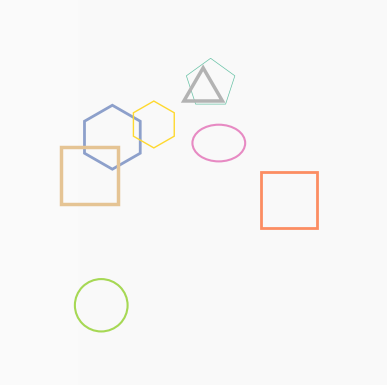[{"shape": "pentagon", "thickness": 0.5, "radius": 0.33, "center": [0.544, 0.783]}, {"shape": "square", "thickness": 2, "radius": 0.36, "center": [0.747, 0.481]}, {"shape": "hexagon", "thickness": 2, "radius": 0.42, "center": [0.29, 0.644]}, {"shape": "oval", "thickness": 1.5, "radius": 0.34, "center": [0.565, 0.628]}, {"shape": "circle", "thickness": 1.5, "radius": 0.34, "center": [0.261, 0.207]}, {"shape": "hexagon", "thickness": 1, "radius": 0.3, "center": [0.397, 0.677]}, {"shape": "square", "thickness": 2.5, "radius": 0.37, "center": [0.231, 0.544]}, {"shape": "triangle", "thickness": 2.5, "radius": 0.29, "center": [0.524, 0.766]}]